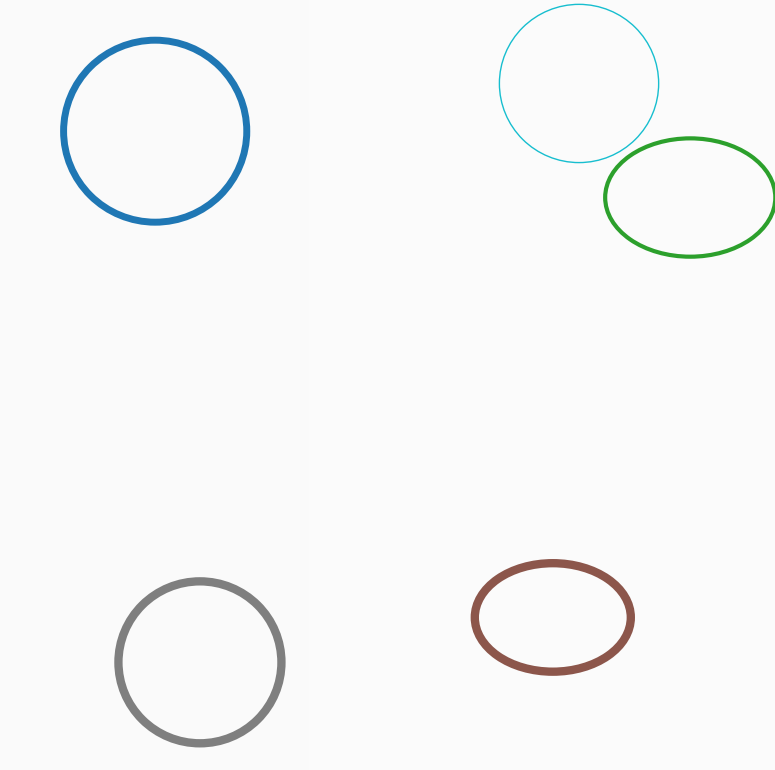[{"shape": "circle", "thickness": 2.5, "radius": 0.59, "center": [0.2, 0.83]}, {"shape": "oval", "thickness": 1.5, "radius": 0.55, "center": [0.891, 0.743]}, {"shape": "oval", "thickness": 3, "radius": 0.5, "center": [0.713, 0.198]}, {"shape": "circle", "thickness": 3, "radius": 0.53, "center": [0.258, 0.14]}, {"shape": "circle", "thickness": 0.5, "radius": 0.51, "center": [0.747, 0.892]}]